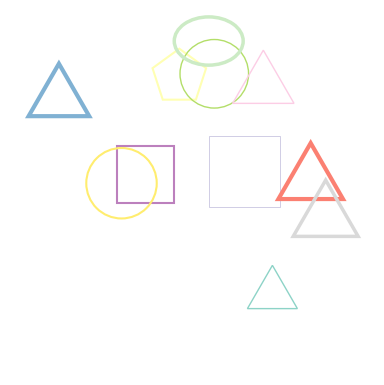[{"shape": "triangle", "thickness": 1, "radius": 0.37, "center": [0.708, 0.236]}, {"shape": "pentagon", "thickness": 1.5, "radius": 0.37, "center": [0.466, 0.8]}, {"shape": "square", "thickness": 0.5, "radius": 0.46, "center": [0.635, 0.554]}, {"shape": "triangle", "thickness": 3, "radius": 0.48, "center": [0.807, 0.531]}, {"shape": "triangle", "thickness": 3, "radius": 0.45, "center": [0.153, 0.744]}, {"shape": "circle", "thickness": 1, "radius": 0.45, "center": [0.557, 0.808]}, {"shape": "triangle", "thickness": 1, "radius": 0.46, "center": [0.684, 0.778]}, {"shape": "triangle", "thickness": 2.5, "radius": 0.49, "center": [0.846, 0.435]}, {"shape": "square", "thickness": 1.5, "radius": 0.37, "center": [0.378, 0.547]}, {"shape": "oval", "thickness": 2.5, "radius": 0.45, "center": [0.542, 0.893]}, {"shape": "circle", "thickness": 1.5, "radius": 0.46, "center": [0.316, 0.524]}]